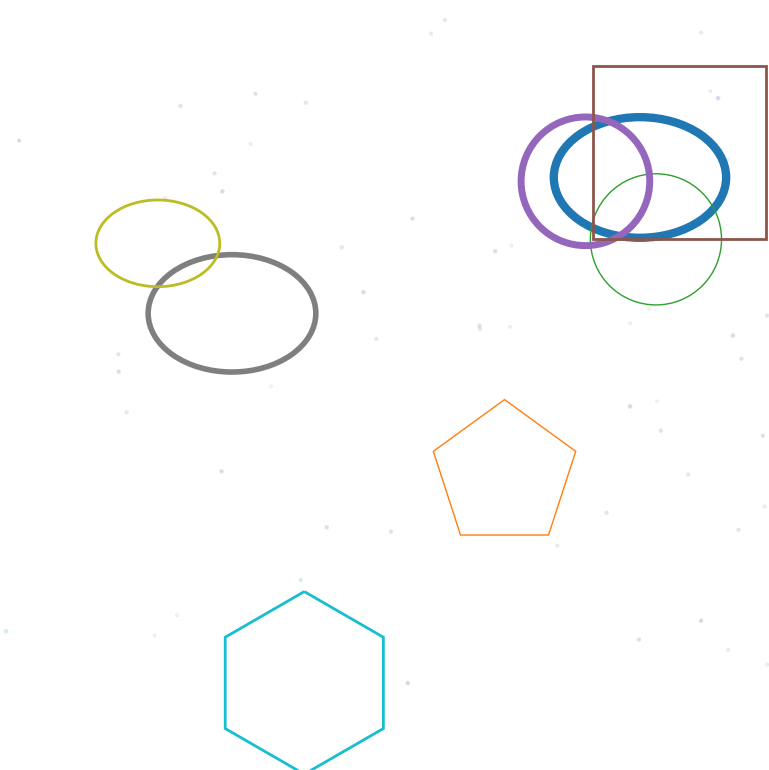[{"shape": "oval", "thickness": 3, "radius": 0.56, "center": [0.831, 0.77]}, {"shape": "pentagon", "thickness": 0.5, "radius": 0.49, "center": [0.655, 0.384]}, {"shape": "circle", "thickness": 0.5, "radius": 0.43, "center": [0.852, 0.689]}, {"shape": "circle", "thickness": 2.5, "radius": 0.42, "center": [0.76, 0.765]}, {"shape": "square", "thickness": 1, "radius": 0.56, "center": [0.882, 0.802]}, {"shape": "oval", "thickness": 2, "radius": 0.54, "center": [0.301, 0.593]}, {"shape": "oval", "thickness": 1, "radius": 0.4, "center": [0.205, 0.684]}, {"shape": "hexagon", "thickness": 1, "radius": 0.59, "center": [0.395, 0.113]}]